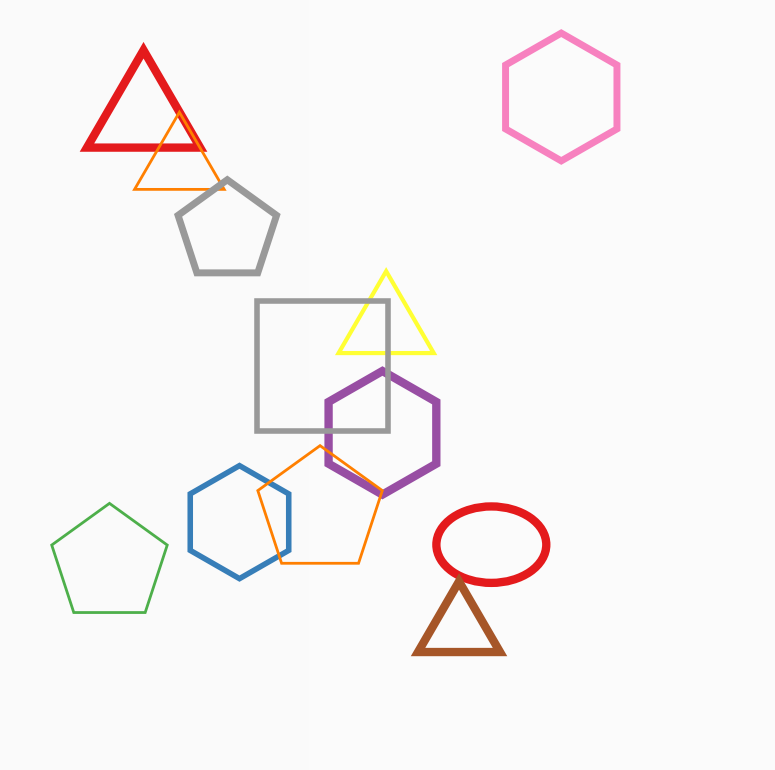[{"shape": "oval", "thickness": 3, "radius": 0.35, "center": [0.634, 0.293]}, {"shape": "triangle", "thickness": 3, "radius": 0.42, "center": [0.185, 0.85]}, {"shape": "hexagon", "thickness": 2, "radius": 0.37, "center": [0.309, 0.322]}, {"shape": "pentagon", "thickness": 1, "radius": 0.39, "center": [0.141, 0.268]}, {"shape": "hexagon", "thickness": 3, "radius": 0.4, "center": [0.493, 0.438]}, {"shape": "pentagon", "thickness": 1, "radius": 0.42, "center": [0.413, 0.337]}, {"shape": "triangle", "thickness": 1, "radius": 0.33, "center": [0.231, 0.787]}, {"shape": "triangle", "thickness": 1.5, "radius": 0.35, "center": [0.498, 0.577]}, {"shape": "triangle", "thickness": 3, "radius": 0.31, "center": [0.592, 0.184]}, {"shape": "hexagon", "thickness": 2.5, "radius": 0.41, "center": [0.724, 0.874]}, {"shape": "square", "thickness": 2, "radius": 0.42, "center": [0.416, 0.525]}, {"shape": "pentagon", "thickness": 2.5, "radius": 0.33, "center": [0.293, 0.7]}]